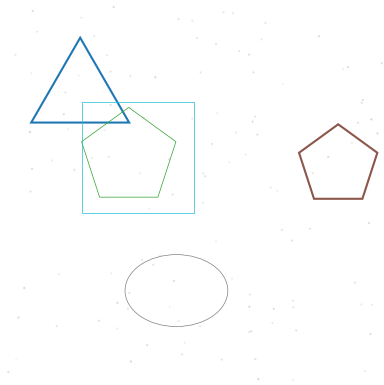[{"shape": "triangle", "thickness": 1.5, "radius": 0.73, "center": [0.208, 0.755]}, {"shape": "pentagon", "thickness": 0.5, "radius": 0.64, "center": [0.334, 0.592]}, {"shape": "pentagon", "thickness": 1.5, "radius": 0.53, "center": [0.878, 0.57]}, {"shape": "oval", "thickness": 0.5, "radius": 0.67, "center": [0.458, 0.245]}, {"shape": "square", "thickness": 0.5, "radius": 0.73, "center": [0.358, 0.591]}]